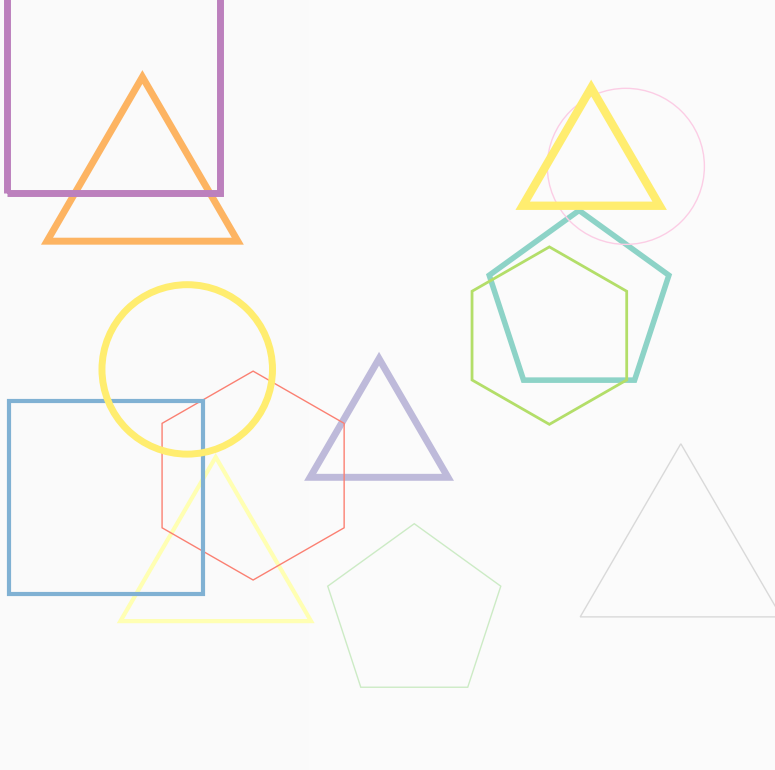[{"shape": "pentagon", "thickness": 2, "radius": 0.61, "center": [0.747, 0.605]}, {"shape": "triangle", "thickness": 1.5, "radius": 0.71, "center": [0.278, 0.264]}, {"shape": "triangle", "thickness": 2.5, "radius": 0.51, "center": [0.489, 0.431]}, {"shape": "hexagon", "thickness": 0.5, "radius": 0.68, "center": [0.327, 0.382]}, {"shape": "square", "thickness": 1.5, "radius": 0.63, "center": [0.137, 0.354]}, {"shape": "triangle", "thickness": 2.5, "radius": 0.71, "center": [0.184, 0.758]}, {"shape": "hexagon", "thickness": 1, "radius": 0.58, "center": [0.709, 0.564]}, {"shape": "circle", "thickness": 0.5, "radius": 0.51, "center": [0.808, 0.784]}, {"shape": "triangle", "thickness": 0.5, "radius": 0.75, "center": [0.878, 0.274]}, {"shape": "square", "thickness": 2.5, "radius": 0.69, "center": [0.147, 0.887]}, {"shape": "pentagon", "thickness": 0.5, "radius": 0.59, "center": [0.535, 0.202]}, {"shape": "circle", "thickness": 2.5, "radius": 0.55, "center": [0.242, 0.52]}, {"shape": "triangle", "thickness": 3, "radius": 0.51, "center": [0.763, 0.784]}]